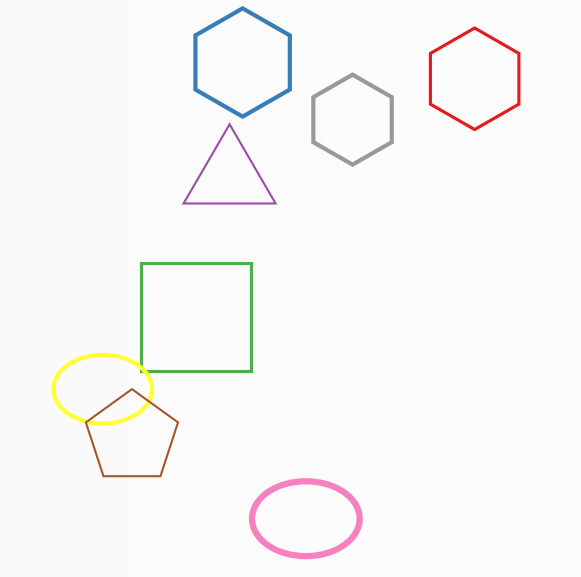[{"shape": "hexagon", "thickness": 1.5, "radius": 0.44, "center": [0.817, 0.863]}, {"shape": "hexagon", "thickness": 2, "radius": 0.47, "center": [0.417, 0.891]}, {"shape": "square", "thickness": 1.5, "radius": 0.47, "center": [0.337, 0.45]}, {"shape": "triangle", "thickness": 1, "radius": 0.46, "center": [0.395, 0.692]}, {"shape": "oval", "thickness": 2, "radius": 0.42, "center": [0.177, 0.325]}, {"shape": "pentagon", "thickness": 1, "radius": 0.42, "center": [0.227, 0.242]}, {"shape": "oval", "thickness": 3, "radius": 0.46, "center": [0.526, 0.101]}, {"shape": "hexagon", "thickness": 2, "radius": 0.39, "center": [0.607, 0.792]}]